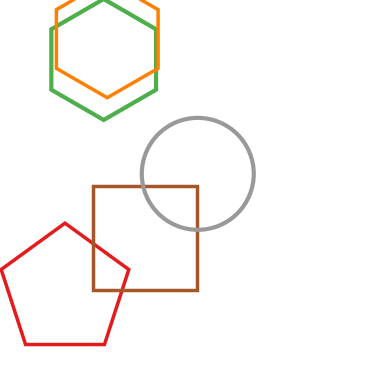[{"shape": "pentagon", "thickness": 2.5, "radius": 0.87, "center": [0.169, 0.246]}, {"shape": "hexagon", "thickness": 3, "radius": 0.79, "center": [0.269, 0.845]}, {"shape": "hexagon", "thickness": 2.5, "radius": 0.76, "center": [0.279, 0.899]}, {"shape": "square", "thickness": 2.5, "radius": 0.68, "center": [0.376, 0.381]}, {"shape": "circle", "thickness": 3, "radius": 0.73, "center": [0.514, 0.548]}]